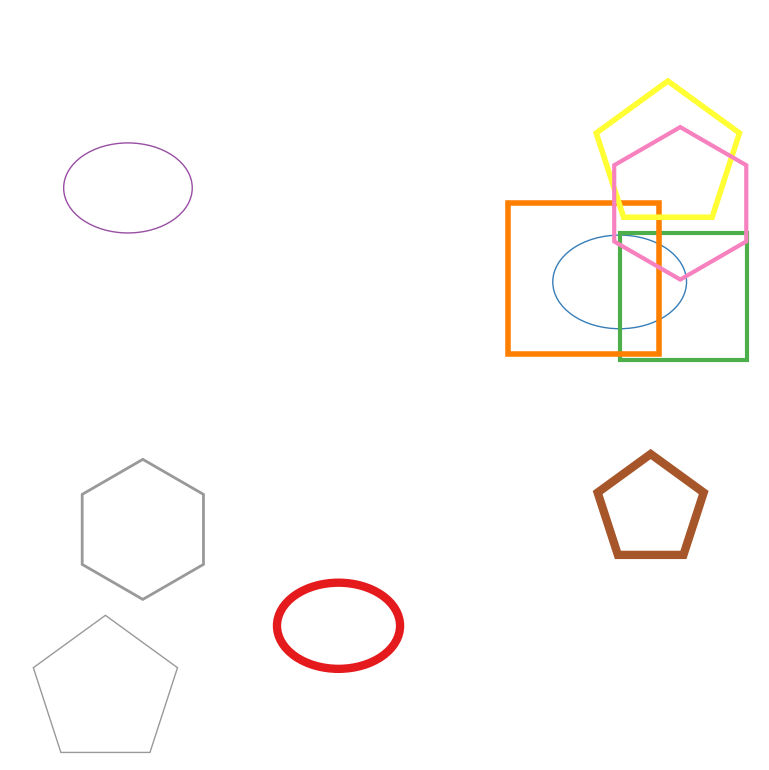[{"shape": "oval", "thickness": 3, "radius": 0.4, "center": [0.44, 0.187]}, {"shape": "oval", "thickness": 0.5, "radius": 0.43, "center": [0.805, 0.634]}, {"shape": "square", "thickness": 1.5, "radius": 0.41, "center": [0.888, 0.615]}, {"shape": "oval", "thickness": 0.5, "radius": 0.42, "center": [0.166, 0.756]}, {"shape": "square", "thickness": 2, "radius": 0.49, "center": [0.758, 0.638]}, {"shape": "pentagon", "thickness": 2, "radius": 0.49, "center": [0.867, 0.797]}, {"shape": "pentagon", "thickness": 3, "radius": 0.36, "center": [0.845, 0.338]}, {"shape": "hexagon", "thickness": 1.5, "radius": 0.5, "center": [0.883, 0.736]}, {"shape": "hexagon", "thickness": 1, "radius": 0.45, "center": [0.185, 0.312]}, {"shape": "pentagon", "thickness": 0.5, "radius": 0.49, "center": [0.137, 0.102]}]